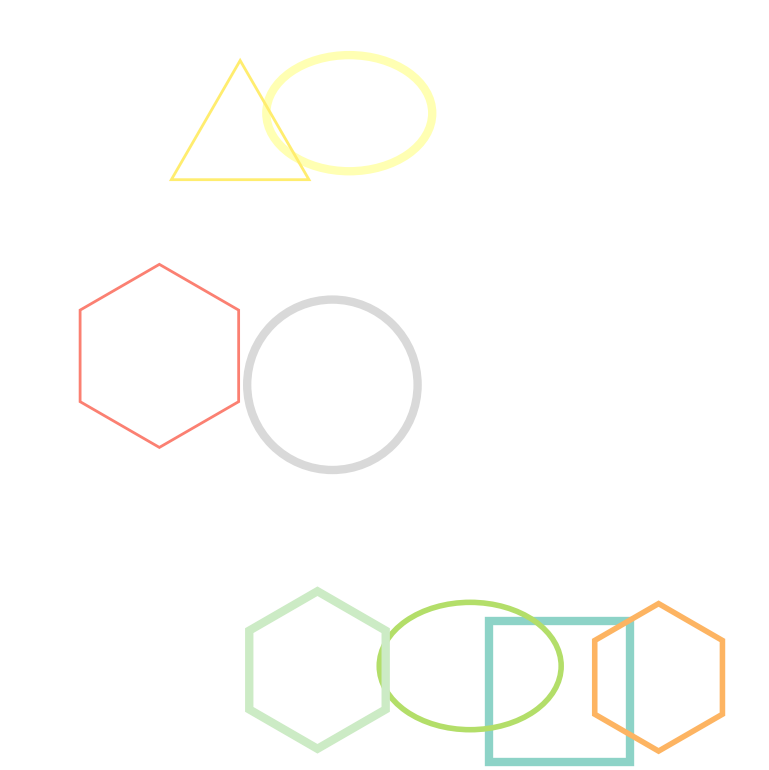[{"shape": "square", "thickness": 3, "radius": 0.46, "center": [0.727, 0.102]}, {"shape": "oval", "thickness": 3, "radius": 0.54, "center": [0.454, 0.853]}, {"shape": "hexagon", "thickness": 1, "radius": 0.59, "center": [0.207, 0.538]}, {"shape": "hexagon", "thickness": 2, "radius": 0.48, "center": [0.855, 0.12]}, {"shape": "oval", "thickness": 2, "radius": 0.59, "center": [0.611, 0.135]}, {"shape": "circle", "thickness": 3, "radius": 0.55, "center": [0.432, 0.5]}, {"shape": "hexagon", "thickness": 3, "radius": 0.51, "center": [0.412, 0.13]}, {"shape": "triangle", "thickness": 1, "radius": 0.52, "center": [0.312, 0.818]}]